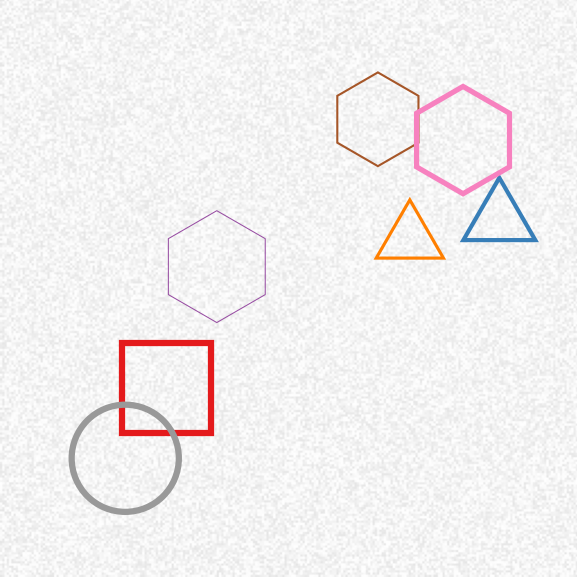[{"shape": "square", "thickness": 3, "radius": 0.39, "center": [0.288, 0.327]}, {"shape": "triangle", "thickness": 2, "radius": 0.36, "center": [0.865, 0.619]}, {"shape": "hexagon", "thickness": 0.5, "radius": 0.48, "center": [0.375, 0.537]}, {"shape": "triangle", "thickness": 1.5, "radius": 0.34, "center": [0.71, 0.586]}, {"shape": "hexagon", "thickness": 1, "radius": 0.41, "center": [0.654, 0.793]}, {"shape": "hexagon", "thickness": 2.5, "radius": 0.46, "center": [0.802, 0.757]}, {"shape": "circle", "thickness": 3, "radius": 0.46, "center": [0.217, 0.206]}]